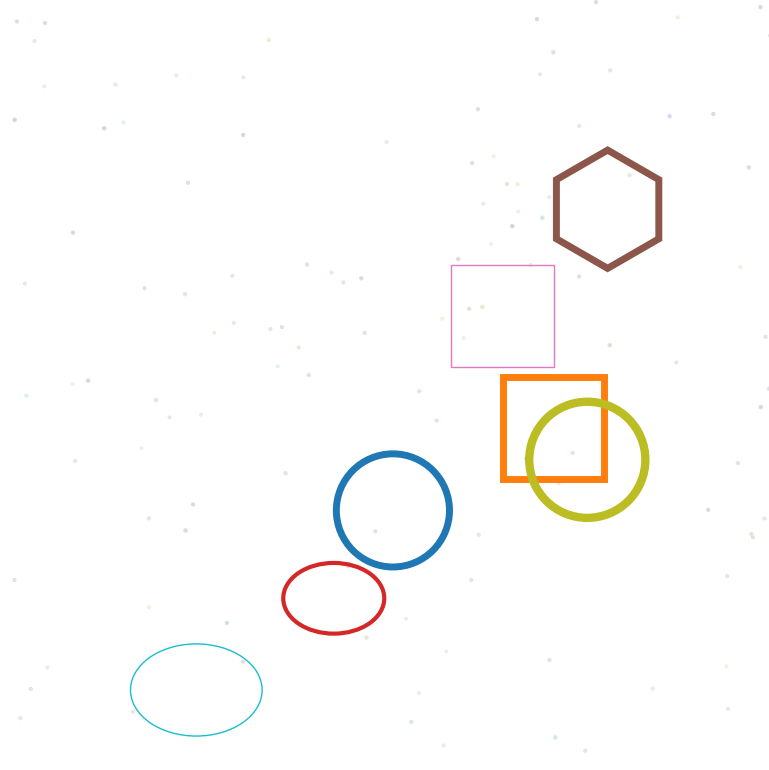[{"shape": "circle", "thickness": 2.5, "radius": 0.37, "center": [0.51, 0.337]}, {"shape": "square", "thickness": 2.5, "radius": 0.33, "center": [0.719, 0.444]}, {"shape": "oval", "thickness": 1.5, "radius": 0.33, "center": [0.433, 0.223]}, {"shape": "hexagon", "thickness": 2.5, "radius": 0.38, "center": [0.789, 0.728]}, {"shape": "square", "thickness": 0.5, "radius": 0.33, "center": [0.652, 0.59]}, {"shape": "circle", "thickness": 3, "radius": 0.38, "center": [0.763, 0.403]}, {"shape": "oval", "thickness": 0.5, "radius": 0.43, "center": [0.255, 0.104]}]